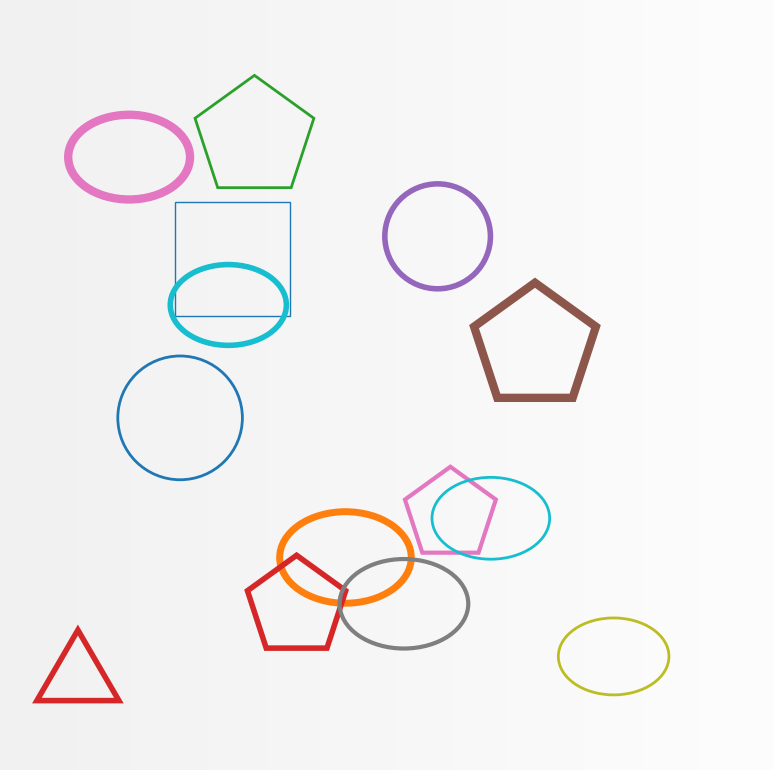[{"shape": "square", "thickness": 0.5, "radius": 0.37, "center": [0.3, 0.664]}, {"shape": "circle", "thickness": 1, "radius": 0.4, "center": [0.232, 0.457]}, {"shape": "oval", "thickness": 2.5, "radius": 0.42, "center": [0.446, 0.276]}, {"shape": "pentagon", "thickness": 1, "radius": 0.4, "center": [0.328, 0.821]}, {"shape": "pentagon", "thickness": 2, "radius": 0.33, "center": [0.383, 0.212]}, {"shape": "triangle", "thickness": 2, "radius": 0.31, "center": [0.101, 0.121]}, {"shape": "circle", "thickness": 2, "radius": 0.34, "center": [0.565, 0.693]}, {"shape": "pentagon", "thickness": 3, "radius": 0.41, "center": [0.69, 0.55]}, {"shape": "oval", "thickness": 3, "radius": 0.39, "center": [0.167, 0.796]}, {"shape": "pentagon", "thickness": 1.5, "radius": 0.31, "center": [0.581, 0.332]}, {"shape": "oval", "thickness": 1.5, "radius": 0.42, "center": [0.521, 0.216]}, {"shape": "oval", "thickness": 1, "radius": 0.36, "center": [0.792, 0.148]}, {"shape": "oval", "thickness": 1, "radius": 0.38, "center": [0.633, 0.327]}, {"shape": "oval", "thickness": 2, "radius": 0.37, "center": [0.295, 0.604]}]